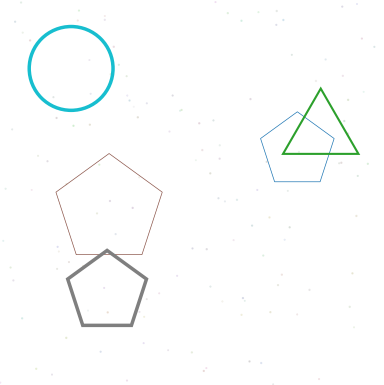[{"shape": "pentagon", "thickness": 0.5, "radius": 0.5, "center": [0.772, 0.609]}, {"shape": "triangle", "thickness": 1.5, "radius": 0.57, "center": [0.833, 0.657]}, {"shape": "pentagon", "thickness": 0.5, "radius": 0.73, "center": [0.283, 0.456]}, {"shape": "pentagon", "thickness": 2.5, "radius": 0.54, "center": [0.278, 0.242]}, {"shape": "circle", "thickness": 2.5, "radius": 0.54, "center": [0.185, 0.822]}]